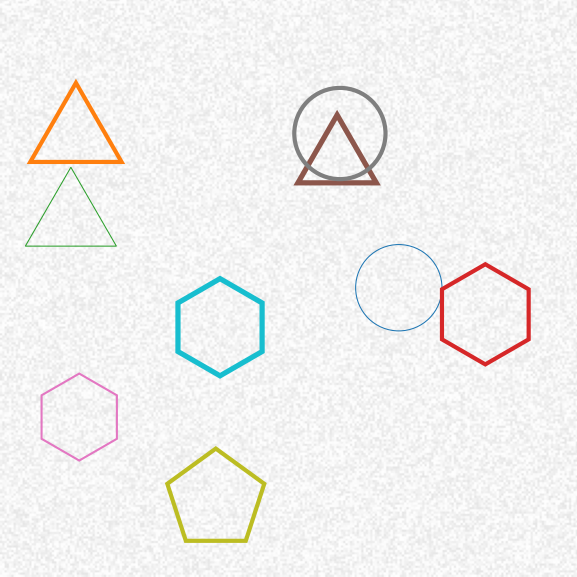[{"shape": "circle", "thickness": 0.5, "radius": 0.37, "center": [0.691, 0.501]}, {"shape": "triangle", "thickness": 2, "radius": 0.46, "center": [0.131, 0.764]}, {"shape": "triangle", "thickness": 0.5, "radius": 0.46, "center": [0.123, 0.618]}, {"shape": "hexagon", "thickness": 2, "radius": 0.43, "center": [0.84, 0.455]}, {"shape": "triangle", "thickness": 2.5, "radius": 0.39, "center": [0.584, 0.722]}, {"shape": "hexagon", "thickness": 1, "radius": 0.38, "center": [0.137, 0.277]}, {"shape": "circle", "thickness": 2, "radius": 0.39, "center": [0.589, 0.768]}, {"shape": "pentagon", "thickness": 2, "radius": 0.44, "center": [0.374, 0.134]}, {"shape": "hexagon", "thickness": 2.5, "radius": 0.42, "center": [0.381, 0.433]}]